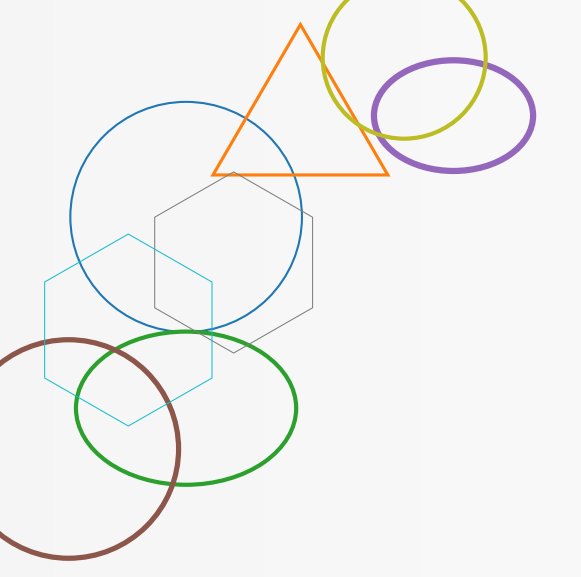[{"shape": "circle", "thickness": 1, "radius": 1.0, "center": [0.32, 0.624]}, {"shape": "triangle", "thickness": 1.5, "radius": 0.87, "center": [0.517, 0.783]}, {"shape": "oval", "thickness": 2, "radius": 0.95, "center": [0.32, 0.292]}, {"shape": "oval", "thickness": 3, "radius": 0.68, "center": [0.78, 0.799]}, {"shape": "circle", "thickness": 2.5, "radius": 0.95, "center": [0.118, 0.222]}, {"shape": "hexagon", "thickness": 0.5, "radius": 0.78, "center": [0.402, 0.545]}, {"shape": "circle", "thickness": 2, "radius": 0.7, "center": [0.695, 0.899]}, {"shape": "hexagon", "thickness": 0.5, "radius": 0.83, "center": [0.221, 0.428]}]